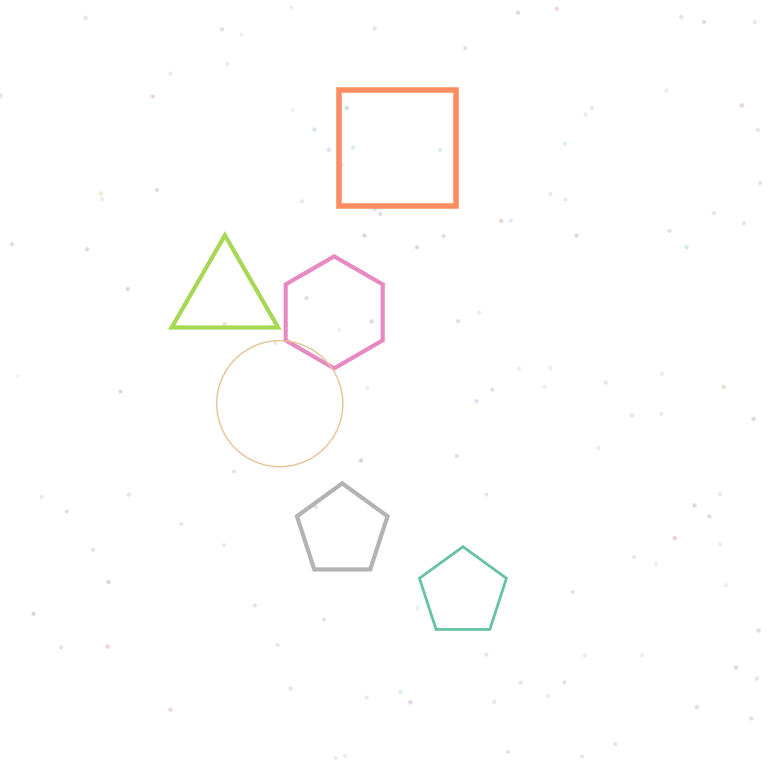[{"shape": "pentagon", "thickness": 1, "radius": 0.3, "center": [0.601, 0.231]}, {"shape": "square", "thickness": 2, "radius": 0.38, "center": [0.516, 0.808]}, {"shape": "hexagon", "thickness": 1.5, "radius": 0.36, "center": [0.434, 0.594]}, {"shape": "triangle", "thickness": 1.5, "radius": 0.4, "center": [0.292, 0.615]}, {"shape": "circle", "thickness": 0.5, "radius": 0.41, "center": [0.363, 0.476]}, {"shape": "pentagon", "thickness": 1.5, "radius": 0.31, "center": [0.444, 0.31]}]